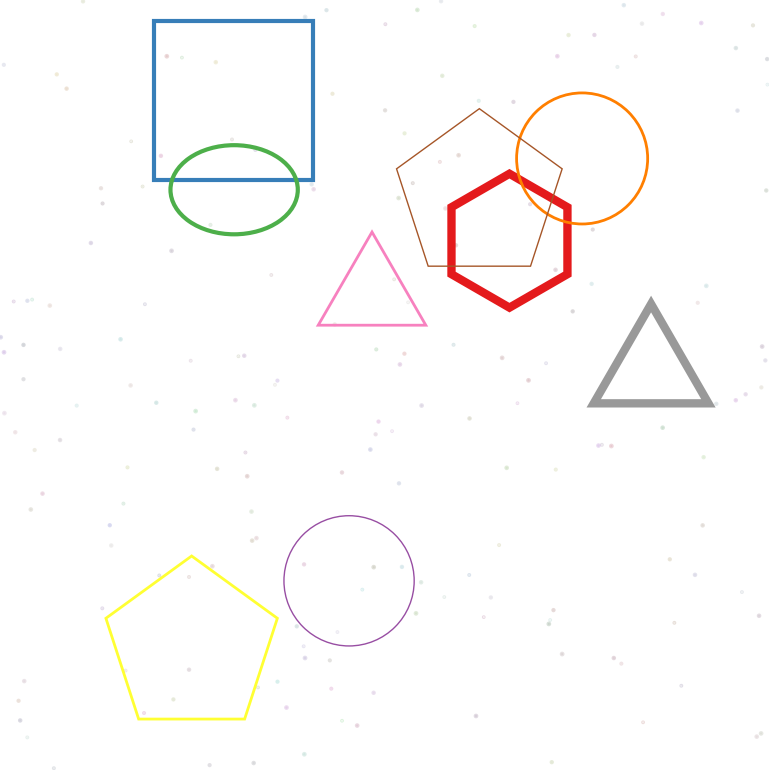[{"shape": "hexagon", "thickness": 3, "radius": 0.43, "center": [0.662, 0.687]}, {"shape": "square", "thickness": 1.5, "radius": 0.52, "center": [0.303, 0.869]}, {"shape": "oval", "thickness": 1.5, "radius": 0.41, "center": [0.304, 0.754]}, {"shape": "circle", "thickness": 0.5, "radius": 0.42, "center": [0.453, 0.246]}, {"shape": "circle", "thickness": 1, "radius": 0.43, "center": [0.756, 0.794]}, {"shape": "pentagon", "thickness": 1, "radius": 0.59, "center": [0.249, 0.161]}, {"shape": "pentagon", "thickness": 0.5, "radius": 0.57, "center": [0.623, 0.746]}, {"shape": "triangle", "thickness": 1, "radius": 0.4, "center": [0.483, 0.618]}, {"shape": "triangle", "thickness": 3, "radius": 0.43, "center": [0.846, 0.519]}]